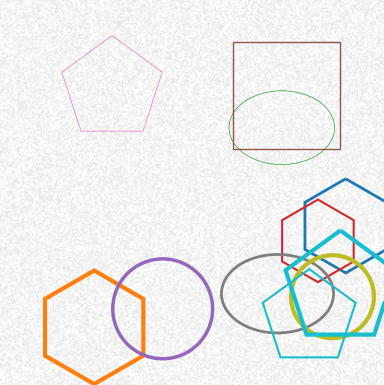[{"shape": "hexagon", "thickness": 2, "radius": 0.61, "center": [0.898, 0.413]}, {"shape": "hexagon", "thickness": 3, "radius": 0.74, "center": [0.245, 0.15]}, {"shape": "oval", "thickness": 0.5, "radius": 0.69, "center": [0.732, 0.668]}, {"shape": "hexagon", "thickness": 1.5, "radius": 0.54, "center": [0.826, 0.374]}, {"shape": "circle", "thickness": 2.5, "radius": 0.65, "center": [0.423, 0.198]}, {"shape": "square", "thickness": 1, "radius": 0.7, "center": [0.743, 0.751]}, {"shape": "pentagon", "thickness": 0.5, "radius": 0.69, "center": [0.291, 0.77]}, {"shape": "oval", "thickness": 2, "radius": 0.73, "center": [0.721, 0.237]}, {"shape": "circle", "thickness": 3, "radius": 0.54, "center": [0.864, 0.229]}, {"shape": "pentagon", "thickness": 3, "radius": 0.75, "center": [0.884, 0.252]}, {"shape": "pentagon", "thickness": 1.5, "radius": 0.63, "center": [0.803, 0.174]}]